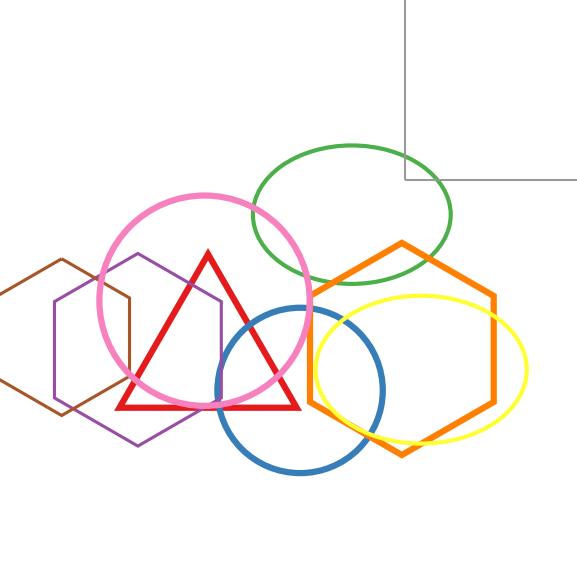[{"shape": "triangle", "thickness": 3, "radius": 0.89, "center": [0.36, 0.382]}, {"shape": "circle", "thickness": 3, "radius": 0.72, "center": [0.52, 0.323]}, {"shape": "oval", "thickness": 2, "radius": 0.86, "center": [0.609, 0.627]}, {"shape": "hexagon", "thickness": 1.5, "radius": 0.83, "center": [0.239, 0.393]}, {"shape": "hexagon", "thickness": 3, "radius": 0.92, "center": [0.696, 0.395]}, {"shape": "oval", "thickness": 2, "radius": 0.91, "center": [0.729, 0.359]}, {"shape": "hexagon", "thickness": 1.5, "radius": 0.68, "center": [0.107, 0.415]}, {"shape": "circle", "thickness": 3, "radius": 0.91, "center": [0.354, 0.478]}, {"shape": "square", "thickness": 1, "radius": 0.83, "center": [0.868, 0.854]}]